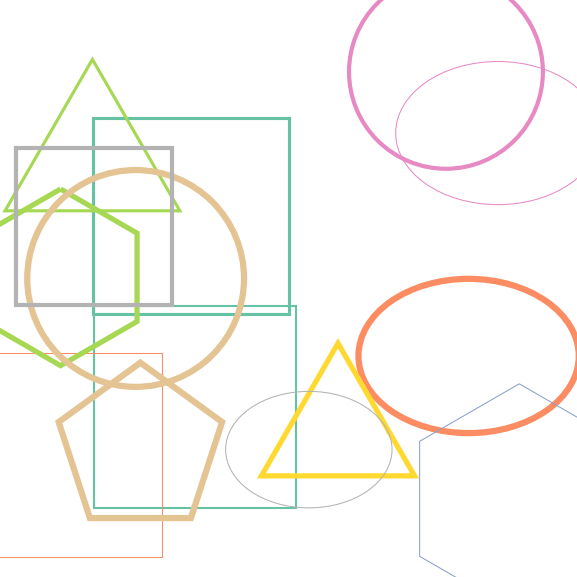[{"shape": "square", "thickness": 1, "radius": 0.87, "center": [0.338, 0.295]}, {"shape": "square", "thickness": 1.5, "radius": 0.85, "center": [0.331, 0.625]}, {"shape": "square", "thickness": 0.5, "radius": 0.89, "center": [0.104, 0.211]}, {"shape": "oval", "thickness": 3, "radius": 0.95, "center": [0.811, 0.383]}, {"shape": "hexagon", "thickness": 0.5, "radius": 1.0, "center": [0.899, 0.135]}, {"shape": "oval", "thickness": 0.5, "radius": 0.89, "center": [0.862, 0.769]}, {"shape": "circle", "thickness": 2, "radius": 0.84, "center": [0.772, 0.875]}, {"shape": "triangle", "thickness": 1.5, "radius": 0.87, "center": [0.16, 0.721]}, {"shape": "hexagon", "thickness": 2.5, "radius": 0.76, "center": [0.105, 0.519]}, {"shape": "triangle", "thickness": 2.5, "radius": 0.77, "center": [0.585, 0.252]}, {"shape": "pentagon", "thickness": 3, "radius": 0.74, "center": [0.243, 0.222]}, {"shape": "circle", "thickness": 3, "radius": 0.94, "center": [0.235, 0.517]}, {"shape": "oval", "thickness": 0.5, "radius": 0.72, "center": [0.535, 0.221]}, {"shape": "square", "thickness": 2, "radius": 0.68, "center": [0.163, 0.606]}]